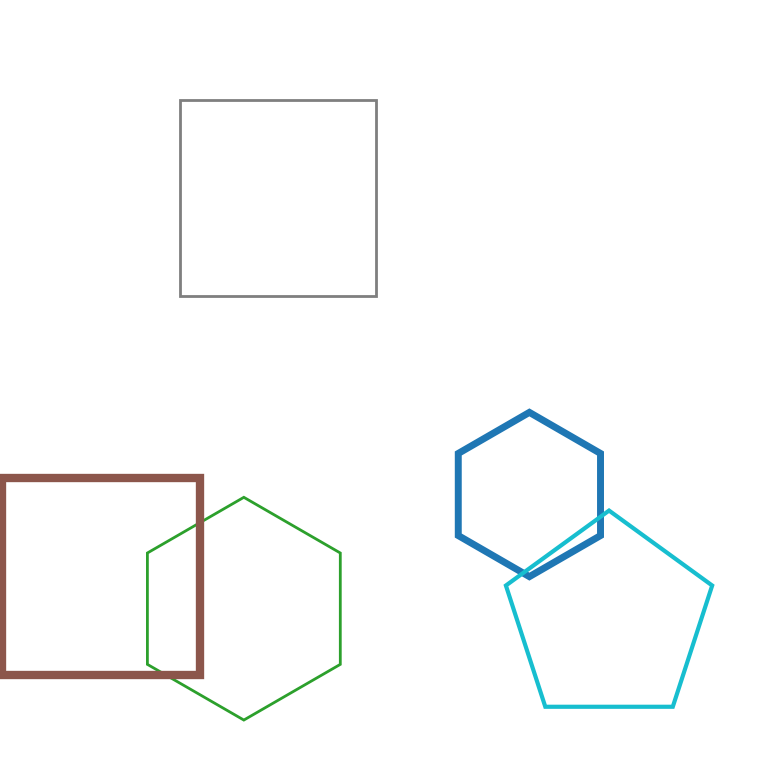[{"shape": "hexagon", "thickness": 2.5, "radius": 0.53, "center": [0.688, 0.358]}, {"shape": "hexagon", "thickness": 1, "radius": 0.72, "center": [0.317, 0.21]}, {"shape": "square", "thickness": 3, "radius": 0.64, "center": [0.131, 0.251]}, {"shape": "square", "thickness": 1, "radius": 0.64, "center": [0.361, 0.742]}, {"shape": "pentagon", "thickness": 1.5, "radius": 0.7, "center": [0.791, 0.196]}]